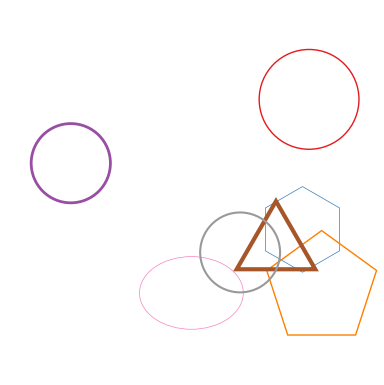[{"shape": "circle", "thickness": 1, "radius": 0.65, "center": [0.803, 0.742]}, {"shape": "hexagon", "thickness": 0.5, "radius": 0.56, "center": [0.786, 0.404]}, {"shape": "circle", "thickness": 2, "radius": 0.51, "center": [0.184, 0.576]}, {"shape": "pentagon", "thickness": 1, "radius": 0.75, "center": [0.835, 0.251]}, {"shape": "triangle", "thickness": 3, "radius": 0.59, "center": [0.717, 0.36]}, {"shape": "oval", "thickness": 0.5, "radius": 0.67, "center": [0.497, 0.239]}, {"shape": "circle", "thickness": 1.5, "radius": 0.52, "center": [0.624, 0.344]}]